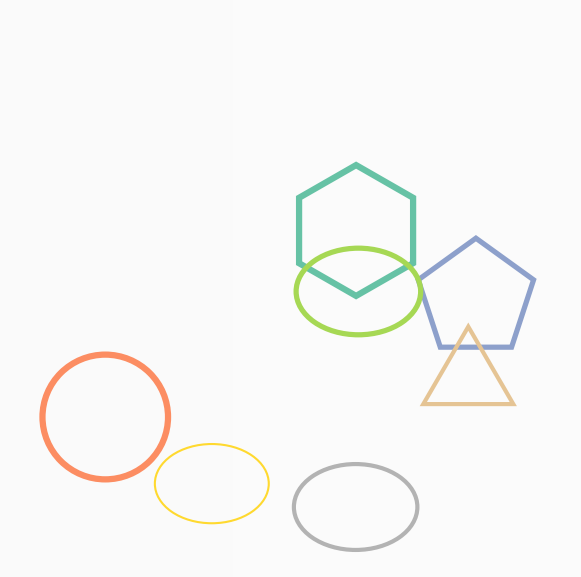[{"shape": "hexagon", "thickness": 3, "radius": 0.57, "center": [0.613, 0.6]}, {"shape": "circle", "thickness": 3, "radius": 0.54, "center": [0.181, 0.277]}, {"shape": "pentagon", "thickness": 2.5, "radius": 0.52, "center": [0.819, 0.482]}, {"shape": "oval", "thickness": 2.5, "radius": 0.54, "center": [0.617, 0.494]}, {"shape": "oval", "thickness": 1, "radius": 0.49, "center": [0.364, 0.162]}, {"shape": "triangle", "thickness": 2, "radius": 0.45, "center": [0.806, 0.344]}, {"shape": "oval", "thickness": 2, "radius": 0.53, "center": [0.612, 0.121]}]